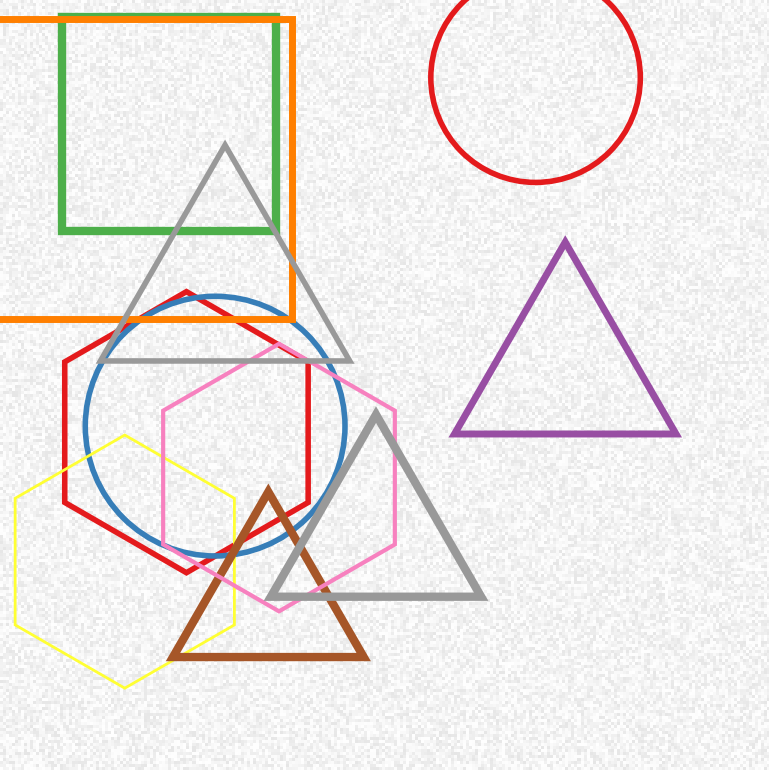[{"shape": "circle", "thickness": 2, "radius": 0.68, "center": [0.696, 0.899]}, {"shape": "hexagon", "thickness": 2, "radius": 0.91, "center": [0.242, 0.439]}, {"shape": "circle", "thickness": 2, "radius": 0.84, "center": [0.279, 0.447]}, {"shape": "square", "thickness": 3, "radius": 0.69, "center": [0.219, 0.839]}, {"shape": "triangle", "thickness": 2.5, "radius": 0.83, "center": [0.734, 0.519]}, {"shape": "square", "thickness": 2.5, "radius": 0.97, "center": [0.184, 0.781]}, {"shape": "hexagon", "thickness": 1, "radius": 0.82, "center": [0.162, 0.271]}, {"shape": "triangle", "thickness": 3, "radius": 0.71, "center": [0.348, 0.218]}, {"shape": "hexagon", "thickness": 1.5, "radius": 0.87, "center": [0.362, 0.38]}, {"shape": "triangle", "thickness": 3, "radius": 0.79, "center": [0.488, 0.304]}, {"shape": "triangle", "thickness": 2, "radius": 0.93, "center": [0.292, 0.625]}]